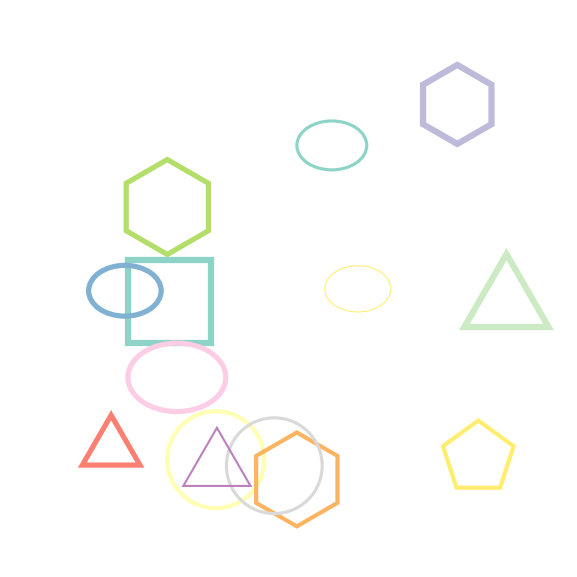[{"shape": "square", "thickness": 3, "radius": 0.36, "center": [0.293, 0.477]}, {"shape": "oval", "thickness": 1.5, "radius": 0.3, "center": [0.575, 0.747]}, {"shape": "circle", "thickness": 2, "radius": 0.42, "center": [0.374, 0.203]}, {"shape": "hexagon", "thickness": 3, "radius": 0.34, "center": [0.792, 0.818]}, {"shape": "triangle", "thickness": 2.5, "radius": 0.29, "center": [0.192, 0.223]}, {"shape": "oval", "thickness": 2.5, "radius": 0.31, "center": [0.216, 0.496]}, {"shape": "hexagon", "thickness": 2, "radius": 0.41, "center": [0.514, 0.169]}, {"shape": "hexagon", "thickness": 2.5, "radius": 0.41, "center": [0.29, 0.641]}, {"shape": "oval", "thickness": 2.5, "radius": 0.42, "center": [0.306, 0.346]}, {"shape": "circle", "thickness": 1.5, "radius": 0.41, "center": [0.475, 0.193]}, {"shape": "triangle", "thickness": 1, "radius": 0.34, "center": [0.376, 0.191]}, {"shape": "triangle", "thickness": 3, "radius": 0.42, "center": [0.877, 0.475]}, {"shape": "pentagon", "thickness": 2, "radius": 0.32, "center": [0.828, 0.207]}, {"shape": "oval", "thickness": 0.5, "radius": 0.29, "center": [0.62, 0.499]}]